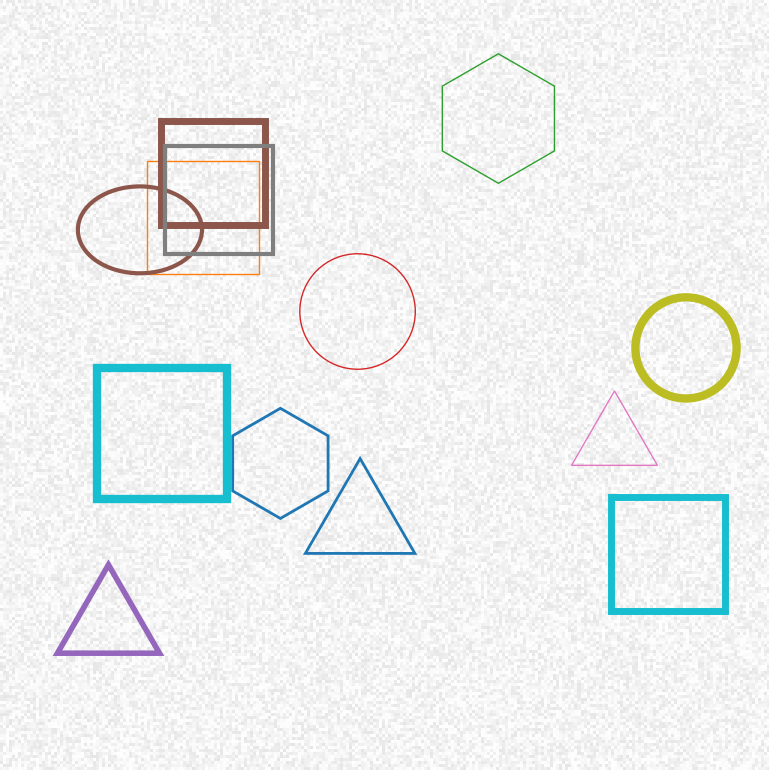[{"shape": "hexagon", "thickness": 1, "radius": 0.36, "center": [0.364, 0.398]}, {"shape": "triangle", "thickness": 1, "radius": 0.41, "center": [0.468, 0.322]}, {"shape": "square", "thickness": 0.5, "radius": 0.36, "center": [0.264, 0.717]}, {"shape": "hexagon", "thickness": 0.5, "radius": 0.42, "center": [0.647, 0.846]}, {"shape": "circle", "thickness": 0.5, "radius": 0.37, "center": [0.464, 0.595]}, {"shape": "triangle", "thickness": 2, "radius": 0.38, "center": [0.141, 0.19]}, {"shape": "oval", "thickness": 1.5, "radius": 0.4, "center": [0.182, 0.701]}, {"shape": "square", "thickness": 2.5, "radius": 0.34, "center": [0.276, 0.775]}, {"shape": "triangle", "thickness": 0.5, "radius": 0.32, "center": [0.798, 0.428]}, {"shape": "square", "thickness": 1.5, "radius": 0.35, "center": [0.284, 0.74]}, {"shape": "circle", "thickness": 3, "radius": 0.33, "center": [0.891, 0.548]}, {"shape": "square", "thickness": 3, "radius": 0.42, "center": [0.21, 0.437]}, {"shape": "square", "thickness": 2.5, "radius": 0.37, "center": [0.867, 0.281]}]